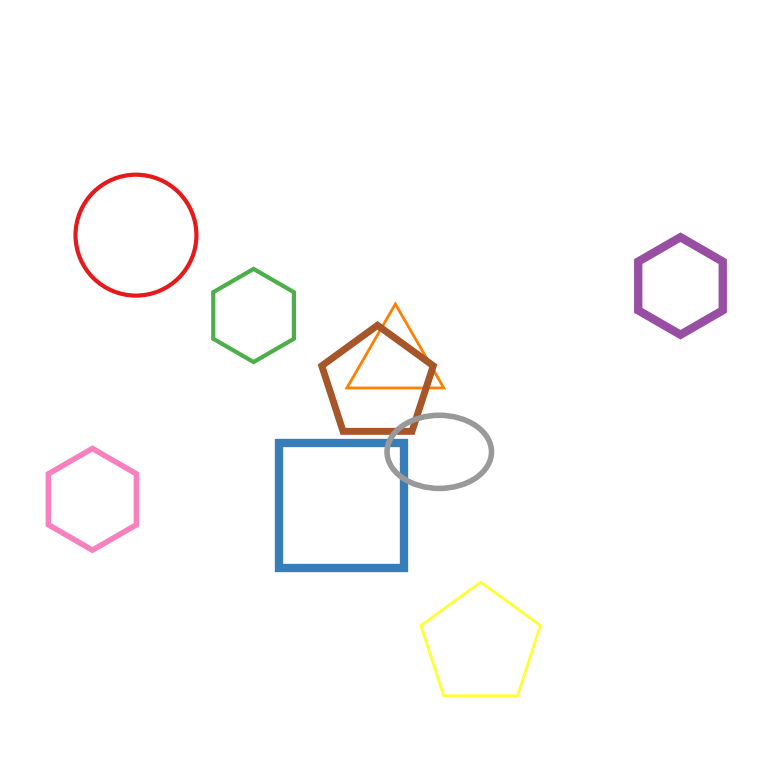[{"shape": "circle", "thickness": 1.5, "radius": 0.39, "center": [0.177, 0.695]}, {"shape": "square", "thickness": 3, "radius": 0.41, "center": [0.444, 0.344]}, {"shape": "hexagon", "thickness": 1.5, "radius": 0.3, "center": [0.329, 0.59]}, {"shape": "hexagon", "thickness": 3, "radius": 0.32, "center": [0.884, 0.629]}, {"shape": "triangle", "thickness": 1, "radius": 0.36, "center": [0.513, 0.532]}, {"shape": "pentagon", "thickness": 1, "radius": 0.41, "center": [0.624, 0.162]}, {"shape": "pentagon", "thickness": 2.5, "radius": 0.38, "center": [0.49, 0.501]}, {"shape": "hexagon", "thickness": 2, "radius": 0.33, "center": [0.12, 0.352]}, {"shape": "oval", "thickness": 2, "radius": 0.34, "center": [0.57, 0.413]}]